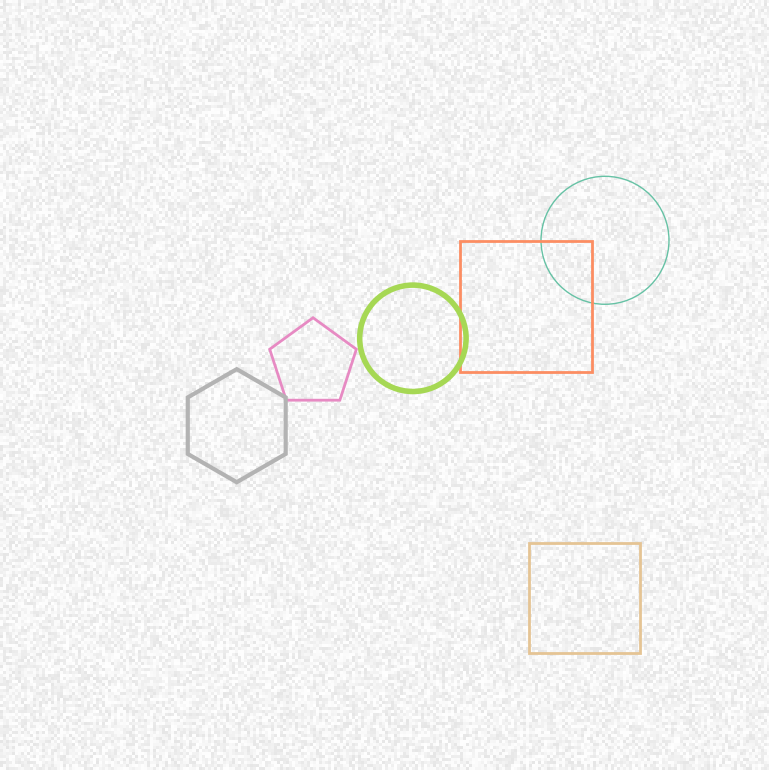[{"shape": "circle", "thickness": 0.5, "radius": 0.42, "center": [0.786, 0.688]}, {"shape": "square", "thickness": 1, "radius": 0.43, "center": [0.683, 0.602]}, {"shape": "pentagon", "thickness": 1, "radius": 0.3, "center": [0.407, 0.528]}, {"shape": "circle", "thickness": 2, "radius": 0.35, "center": [0.536, 0.561]}, {"shape": "square", "thickness": 1, "radius": 0.36, "center": [0.759, 0.223]}, {"shape": "hexagon", "thickness": 1.5, "radius": 0.37, "center": [0.307, 0.447]}]